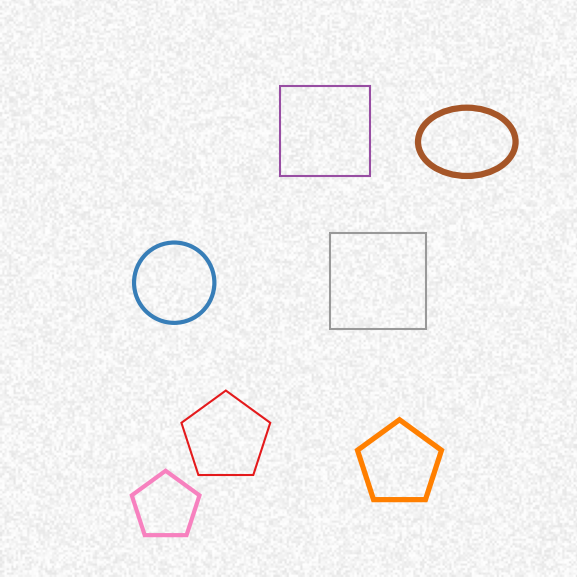[{"shape": "pentagon", "thickness": 1, "radius": 0.4, "center": [0.391, 0.242]}, {"shape": "circle", "thickness": 2, "radius": 0.35, "center": [0.302, 0.51]}, {"shape": "square", "thickness": 1, "radius": 0.39, "center": [0.563, 0.772]}, {"shape": "pentagon", "thickness": 2.5, "radius": 0.38, "center": [0.692, 0.196]}, {"shape": "oval", "thickness": 3, "radius": 0.42, "center": [0.808, 0.754]}, {"shape": "pentagon", "thickness": 2, "radius": 0.31, "center": [0.287, 0.122]}, {"shape": "square", "thickness": 1, "radius": 0.41, "center": [0.654, 0.512]}]